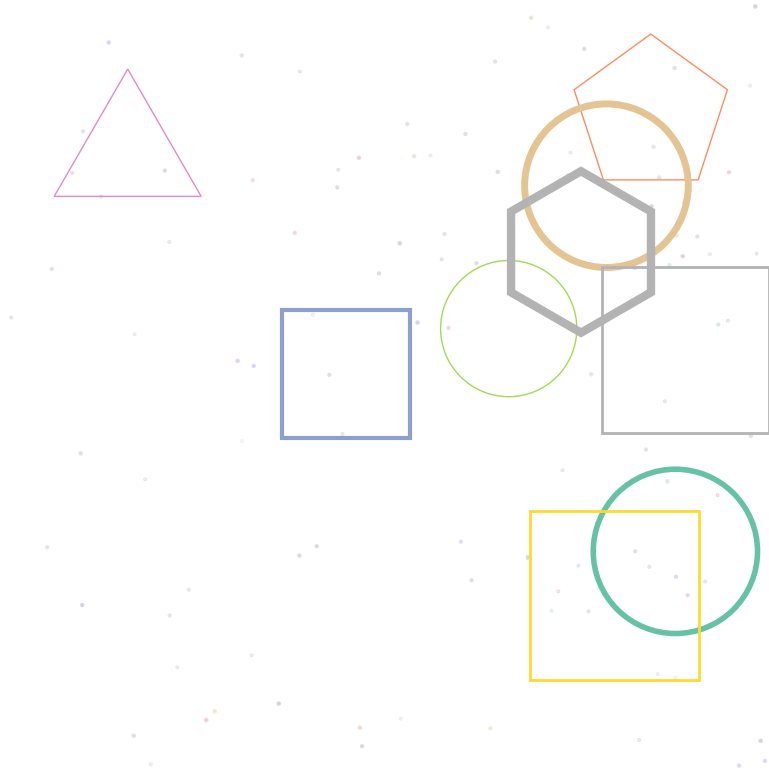[{"shape": "circle", "thickness": 2, "radius": 0.53, "center": [0.877, 0.284]}, {"shape": "pentagon", "thickness": 0.5, "radius": 0.52, "center": [0.845, 0.851]}, {"shape": "square", "thickness": 1.5, "radius": 0.42, "center": [0.45, 0.514]}, {"shape": "triangle", "thickness": 0.5, "radius": 0.55, "center": [0.166, 0.8]}, {"shape": "circle", "thickness": 0.5, "radius": 0.44, "center": [0.661, 0.573]}, {"shape": "square", "thickness": 1, "radius": 0.55, "center": [0.798, 0.227]}, {"shape": "circle", "thickness": 2.5, "radius": 0.53, "center": [0.788, 0.759]}, {"shape": "square", "thickness": 1, "radius": 0.54, "center": [0.89, 0.546]}, {"shape": "hexagon", "thickness": 3, "radius": 0.52, "center": [0.755, 0.673]}]